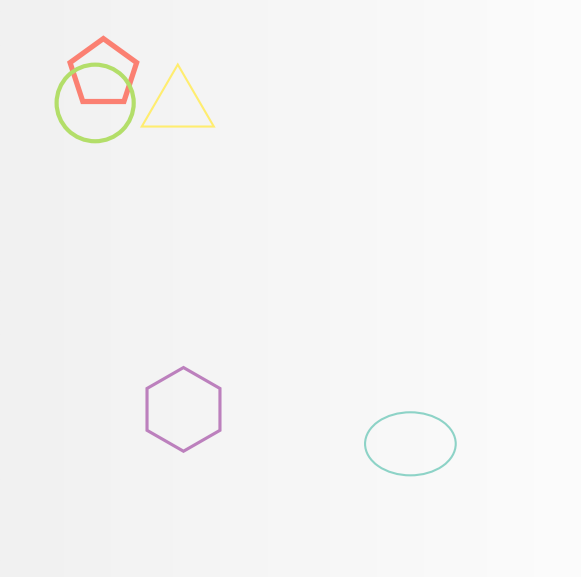[{"shape": "oval", "thickness": 1, "radius": 0.39, "center": [0.706, 0.231]}, {"shape": "pentagon", "thickness": 2.5, "radius": 0.3, "center": [0.178, 0.872]}, {"shape": "circle", "thickness": 2, "radius": 0.33, "center": [0.164, 0.821]}, {"shape": "hexagon", "thickness": 1.5, "radius": 0.36, "center": [0.316, 0.29]}, {"shape": "triangle", "thickness": 1, "radius": 0.36, "center": [0.306, 0.816]}]